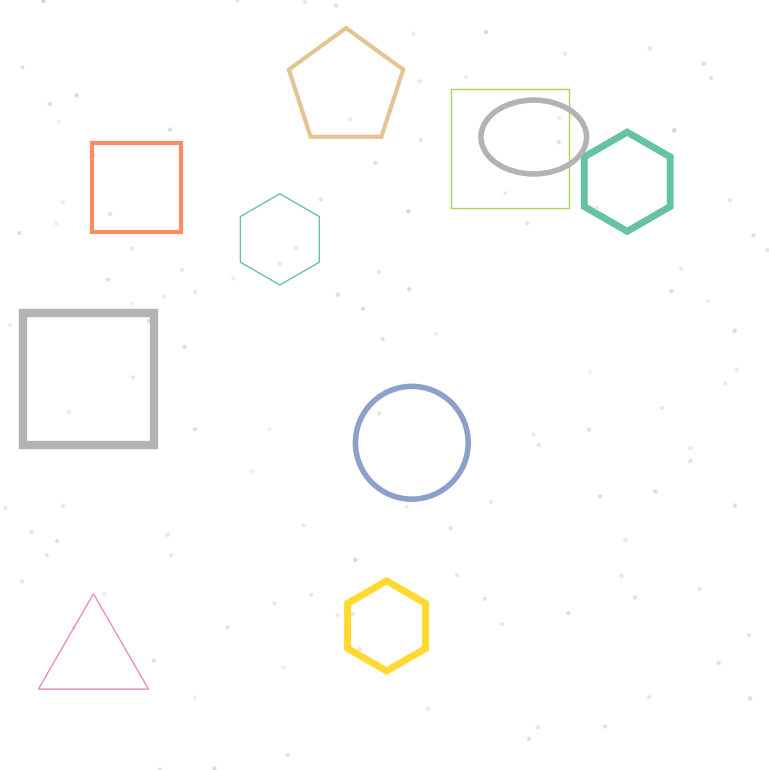[{"shape": "hexagon", "thickness": 2.5, "radius": 0.32, "center": [0.815, 0.764]}, {"shape": "hexagon", "thickness": 0.5, "radius": 0.3, "center": [0.363, 0.689]}, {"shape": "square", "thickness": 1.5, "radius": 0.29, "center": [0.177, 0.757]}, {"shape": "circle", "thickness": 2, "radius": 0.37, "center": [0.535, 0.425]}, {"shape": "triangle", "thickness": 0.5, "radius": 0.41, "center": [0.121, 0.146]}, {"shape": "square", "thickness": 0.5, "radius": 0.38, "center": [0.662, 0.807]}, {"shape": "hexagon", "thickness": 2.5, "radius": 0.29, "center": [0.502, 0.187]}, {"shape": "pentagon", "thickness": 1.5, "radius": 0.39, "center": [0.449, 0.886]}, {"shape": "oval", "thickness": 2, "radius": 0.34, "center": [0.693, 0.822]}, {"shape": "square", "thickness": 3, "radius": 0.43, "center": [0.115, 0.508]}]